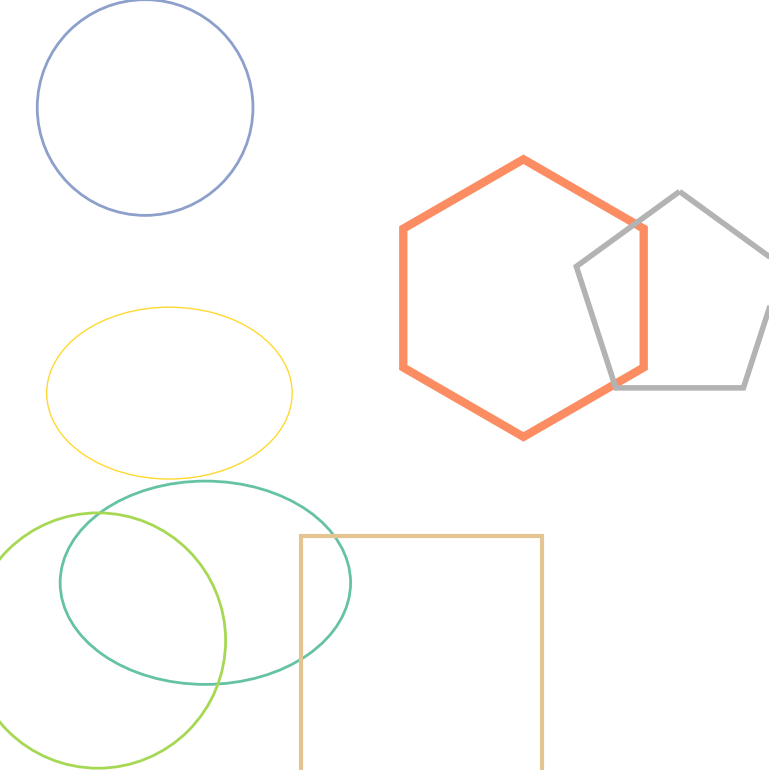[{"shape": "oval", "thickness": 1, "radius": 0.94, "center": [0.267, 0.243]}, {"shape": "hexagon", "thickness": 3, "radius": 0.9, "center": [0.68, 0.613]}, {"shape": "circle", "thickness": 1, "radius": 0.7, "center": [0.188, 0.86]}, {"shape": "circle", "thickness": 1, "radius": 0.83, "center": [0.127, 0.168]}, {"shape": "oval", "thickness": 0.5, "radius": 0.8, "center": [0.22, 0.489]}, {"shape": "square", "thickness": 1.5, "radius": 0.78, "center": [0.548, 0.147]}, {"shape": "pentagon", "thickness": 2, "radius": 0.7, "center": [0.883, 0.61]}]